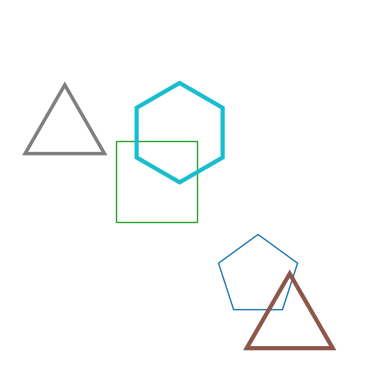[{"shape": "pentagon", "thickness": 1, "radius": 0.54, "center": [0.67, 0.283]}, {"shape": "square", "thickness": 1, "radius": 0.53, "center": [0.407, 0.528]}, {"shape": "triangle", "thickness": 3, "radius": 0.65, "center": [0.752, 0.16]}, {"shape": "triangle", "thickness": 2.5, "radius": 0.59, "center": [0.168, 0.661]}, {"shape": "hexagon", "thickness": 3, "radius": 0.65, "center": [0.467, 0.655]}]